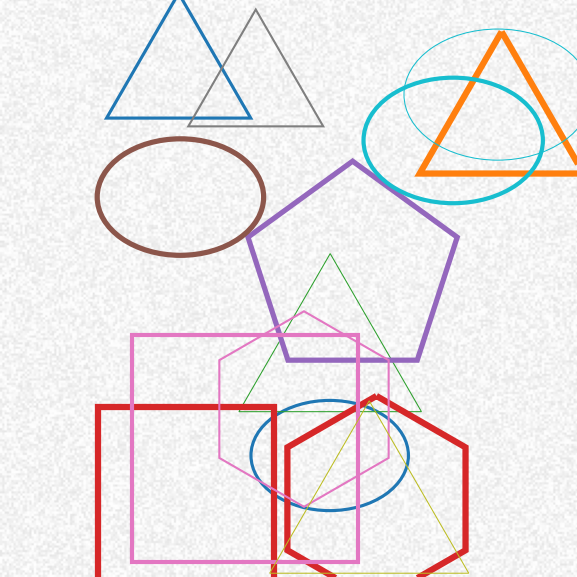[{"shape": "triangle", "thickness": 1.5, "radius": 0.72, "center": [0.309, 0.867]}, {"shape": "oval", "thickness": 1.5, "radius": 0.68, "center": [0.571, 0.21]}, {"shape": "triangle", "thickness": 3, "radius": 0.82, "center": [0.869, 0.781]}, {"shape": "triangle", "thickness": 0.5, "radius": 0.91, "center": [0.572, 0.378]}, {"shape": "hexagon", "thickness": 3, "radius": 0.89, "center": [0.652, 0.135]}, {"shape": "square", "thickness": 3, "radius": 0.76, "center": [0.322, 0.142]}, {"shape": "pentagon", "thickness": 2.5, "radius": 0.95, "center": [0.611, 0.53]}, {"shape": "oval", "thickness": 2.5, "radius": 0.72, "center": [0.312, 0.658]}, {"shape": "hexagon", "thickness": 1, "radius": 0.85, "center": [0.526, 0.291]}, {"shape": "square", "thickness": 2, "radius": 0.98, "center": [0.425, 0.222]}, {"shape": "triangle", "thickness": 1, "radius": 0.67, "center": [0.443, 0.848]}, {"shape": "triangle", "thickness": 0.5, "radius": 0.99, "center": [0.639, 0.106]}, {"shape": "oval", "thickness": 2, "radius": 0.78, "center": [0.785, 0.756]}, {"shape": "oval", "thickness": 0.5, "radius": 0.81, "center": [0.862, 0.835]}]